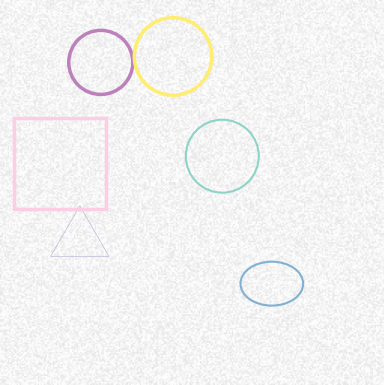[{"shape": "circle", "thickness": 1.5, "radius": 0.47, "center": [0.577, 0.594]}, {"shape": "triangle", "thickness": 0.5, "radius": 0.44, "center": [0.207, 0.378]}, {"shape": "oval", "thickness": 1.5, "radius": 0.41, "center": [0.706, 0.263]}, {"shape": "square", "thickness": 2.5, "radius": 0.6, "center": [0.156, 0.575]}, {"shape": "circle", "thickness": 2.5, "radius": 0.42, "center": [0.262, 0.838]}, {"shape": "circle", "thickness": 2.5, "radius": 0.5, "center": [0.449, 0.853]}]